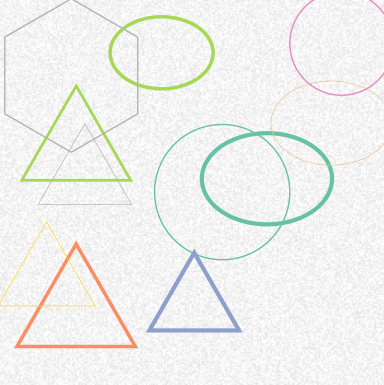[{"shape": "oval", "thickness": 3, "radius": 0.85, "center": [0.693, 0.536]}, {"shape": "circle", "thickness": 1, "radius": 0.88, "center": [0.577, 0.501]}, {"shape": "triangle", "thickness": 2.5, "radius": 0.89, "center": [0.198, 0.189]}, {"shape": "triangle", "thickness": 3, "radius": 0.67, "center": [0.504, 0.209]}, {"shape": "circle", "thickness": 1, "radius": 0.67, "center": [0.887, 0.887]}, {"shape": "triangle", "thickness": 2, "radius": 0.82, "center": [0.198, 0.613]}, {"shape": "oval", "thickness": 2.5, "radius": 0.67, "center": [0.42, 0.863]}, {"shape": "triangle", "thickness": 0.5, "radius": 0.73, "center": [0.121, 0.278]}, {"shape": "oval", "thickness": 0.5, "radius": 0.78, "center": [0.86, 0.68]}, {"shape": "hexagon", "thickness": 1, "radius": 1.0, "center": [0.185, 0.804]}, {"shape": "triangle", "thickness": 0.5, "radius": 0.7, "center": [0.22, 0.539]}]